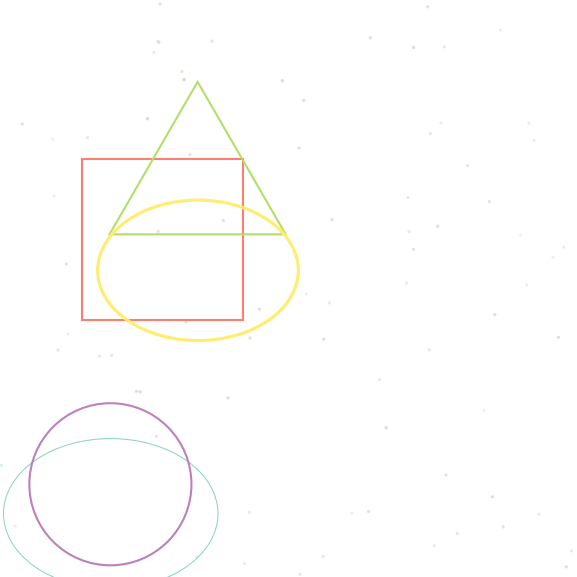[{"shape": "oval", "thickness": 0.5, "radius": 0.93, "center": [0.192, 0.11]}, {"shape": "square", "thickness": 1, "radius": 0.7, "center": [0.282, 0.585]}, {"shape": "triangle", "thickness": 1, "radius": 0.88, "center": [0.342, 0.681]}, {"shape": "circle", "thickness": 1, "radius": 0.7, "center": [0.191, 0.161]}, {"shape": "oval", "thickness": 1.5, "radius": 0.87, "center": [0.343, 0.531]}]